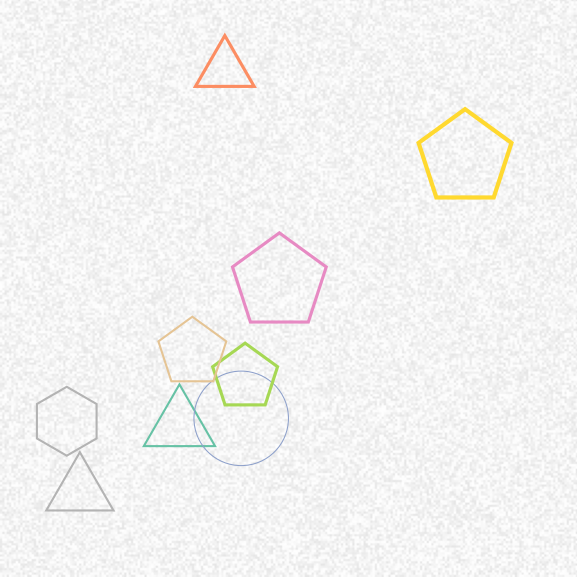[{"shape": "triangle", "thickness": 1, "radius": 0.36, "center": [0.311, 0.262]}, {"shape": "triangle", "thickness": 1.5, "radius": 0.29, "center": [0.389, 0.879]}, {"shape": "circle", "thickness": 0.5, "radius": 0.41, "center": [0.418, 0.275]}, {"shape": "pentagon", "thickness": 1.5, "radius": 0.43, "center": [0.484, 0.511]}, {"shape": "pentagon", "thickness": 1.5, "radius": 0.3, "center": [0.424, 0.346]}, {"shape": "pentagon", "thickness": 2, "radius": 0.42, "center": [0.805, 0.726]}, {"shape": "pentagon", "thickness": 1, "radius": 0.31, "center": [0.333, 0.389]}, {"shape": "hexagon", "thickness": 1, "radius": 0.3, "center": [0.116, 0.27]}, {"shape": "triangle", "thickness": 1, "radius": 0.34, "center": [0.138, 0.149]}]